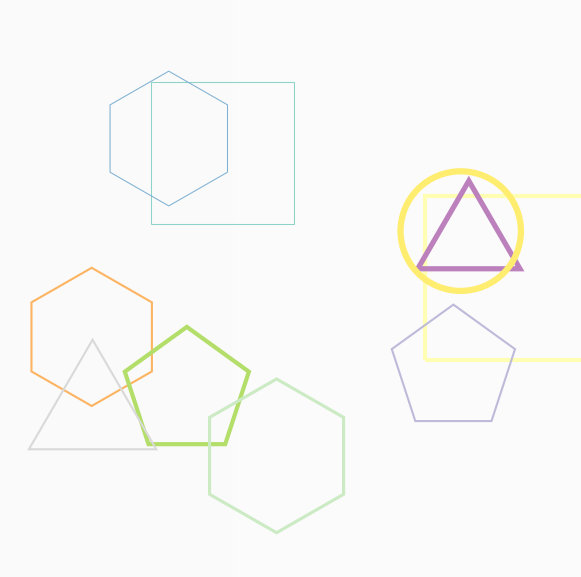[{"shape": "square", "thickness": 0.5, "radius": 0.62, "center": [0.383, 0.734]}, {"shape": "square", "thickness": 2, "radius": 0.71, "center": [0.873, 0.518]}, {"shape": "pentagon", "thickness": 1, "radius": 0.56, "center": [0.78, 0.36]}, {"shape": "hexagon", "thickness": 0.5, "radius": 0.58, "center": [0.29, 0.759]}, {"shape": "hexagon", "thickness": 1, "radius": 0.6, "center": [0.158, 0.416]}, {"shape": "pentagon", "thickness": 2, "radius": 0.56, "center": [0.321, 0.321]}, {"shape": "triangle", "thickness": 1, "radius": 0.63, "center": [0.159, 0.284]}, {"shape": "triangle", "thickness": 2.5, "radius": 0.51, "center": [0.807, 0.584]}, {"shape": "hexagon", "thickness": 1.5, "radius": 0.67, "center": [0.476, 0.21]}, {"shape": "circle", "thickness": 3, "radius": 0.52, "center": [0.793, 0.599]}]